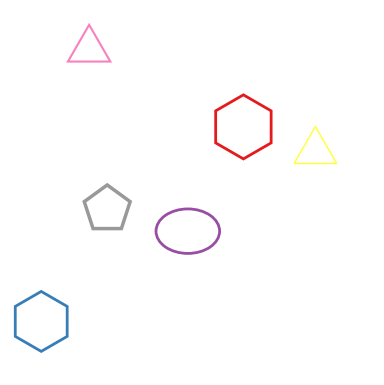[{"shape": "hexagon", "thickness": 2, "radius": 0.42, "center": [0.632, 0.67]}, {"shape": "hexagon", "thickness": 2, "radius": 0.39, "center": [0.107, 0.165]}, {"shape": "oval", "thickness": 2, "radius": 0.41, "center": [0.488, 0.4]}, {"shape": "triangle", "thickness": 1, "radius": 0.32, "center": [0.819, 0.607]}, {"shape": "triangle", "thickness": 1.5, "radius": 0.32, "center": [0.232, 0.872]}, {"shape": "pentagon", "thickness": 2.5, "radius": 0.31, "center": [0.278, 0.457]}]